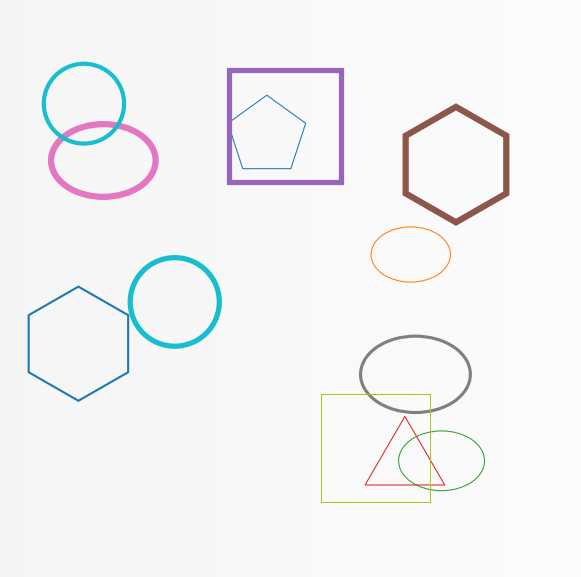[{"shape": "pentagon", "thickness": 0.5, "radius": 0.35, "center": [0.459, 0.764]}, {"shape": "hexagon", "thickness": 1, "radius": 0.49, "center": [0.135, 0.404]}, {"shape": "oval", "thickness": 0.5, "radius": 0.34, "center": [0.707, 0.558]}, {"shape": "oval", "thickness": 0.5, "radius": 0.37, "center": [0.76, 0.201]}, {"shape": "triangle", "thickness": 0.5, "radius": 0.4, "center": [0.697, 0.199]}, {"shape": "square", "thickness": 2.5, "radius": 0.48, "center": [0.491, 0.781]}, {"shape": "hexagon", "thickness": 3, "radius": 0.5, "center": [0.784, 0.714]}, {"shape": "oval", "thickness": 3, "radius": 0.45, "center": [0.178, 0.721]}, {"shape": "oval", "thickness": 1.5, "radius": 0.47, "center": [0.715, 0.351]}, {"shape": "square", "thickness": 0.5, "radius": 0.47, "center": [0.646, 0.224]}, {"shape": "circle", "thickness": 2.5, "radius": 0.38, "center": [0.301, 0.476]}, {"shape": "circle", "thickness": 2, "radius": 0.35, "center": [0.144, 0.82]}]